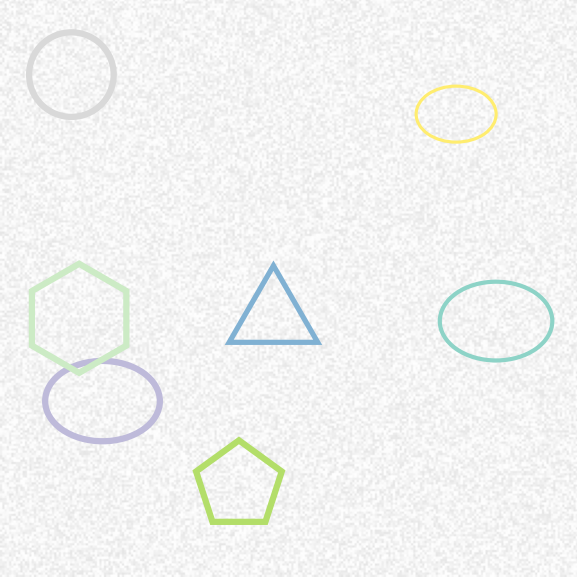[{"shape": "oval", "thickness": 2, "radius": 0.49, "center": [0.859, 0.443]}, {"shape": "oval", "thickness": 3, "radius": 0.5, "center": [0.178, 0.305]}, {"shape": "triangle", "thickness": 2.5, "radius": 0.44, "center": [0.474, 0.451]}, {"shape": "pentagon", "thickness": 3, "radius": 0.39, "center": [0.414, 0.159]}, {"shape": "circle", "thickness": 3, "radius": 0.37, "center": [0.124, 0.87]}, {"shape": "hexagon", "thickness": 3, "radius": 0.47, "center": [0.137, 0.448]}, {"shape": "oval", "thickness": 1.5, "radius": 0.35, "center": [0.79, 0.802]}]